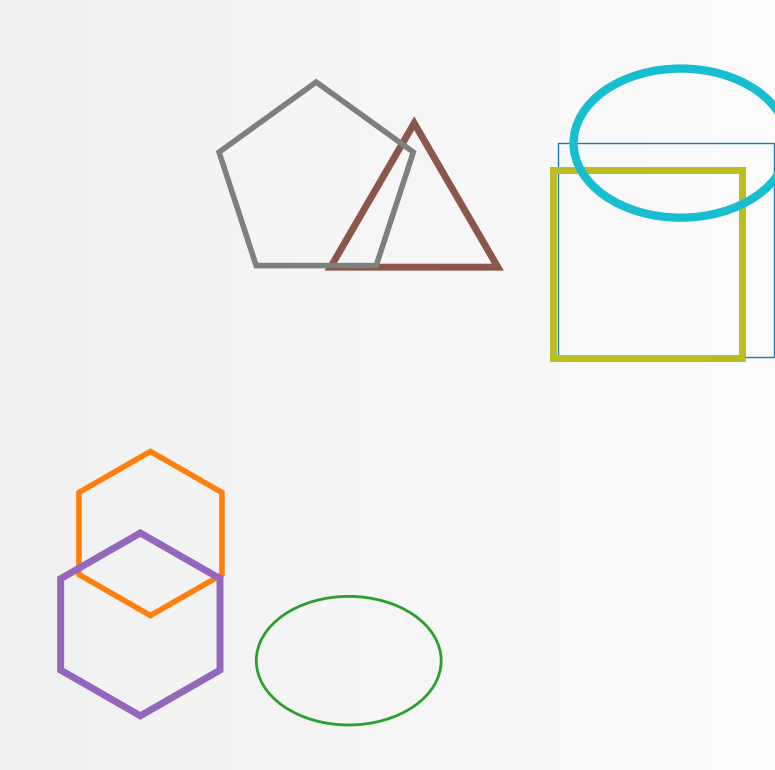[{"shape": "square", "thickness": 0.5, "radius": 0.7, "center": [0.859, 0.675]}, {"shape": "hexagon", "thickness": 2, "radius": 0.53, "center": [0.194, 0.307]}, {"shape": "oval", "thickness": 1, "radius": 0.6, "center": [0.45, 0.142]}, {"shape": "hexagon", "thickness": 2.5, "radius": 0.59, "center": [0.181, 0.189]}, {"shape": "triangle", "thickness": 2.5, "radius": 0.62, "center": [0.534, 0.715]}, {"shape": "pentagon", "thickness": 2, "radius": 0.66, "center": [0.408, 0.762]}, {"shape": "square", "thickness": 2.5, "radius": 0.61, "center": [0.835, 0.658]}, {"shape": "oval", "thickness": 3, "radius": 0.69, "center": [0.878, 0.814]}]